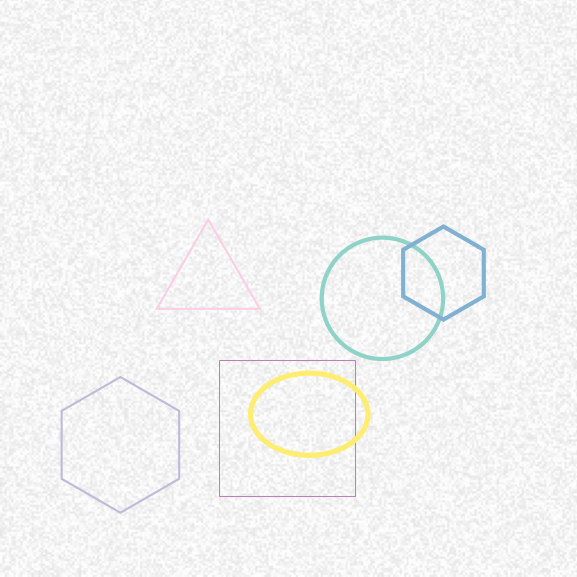[{"shape": "circle", "thickness": 2, "radius": 0.53, "center": [0.662, 0.483]}, {"shape": "hexagon", "thickness": 1, "radius": 0.59, "center": [0.208, 0.229]}, {"shape": "hexagon", "thickness": 2, "radius": 0.4, "center": [0.768, 0.526]}, {"shape": "triangle", "thickness": 1, "radius": 0.52, "center": [0.361, 0.516]}, {"shape": "square", "thickness": 0.5, "radius": 0.59, "center": [0.497, 0.257]}, {"shape": "oval", "thickness": 2.5, "radius": 0.51, "center": [0.536, 0.282]}]